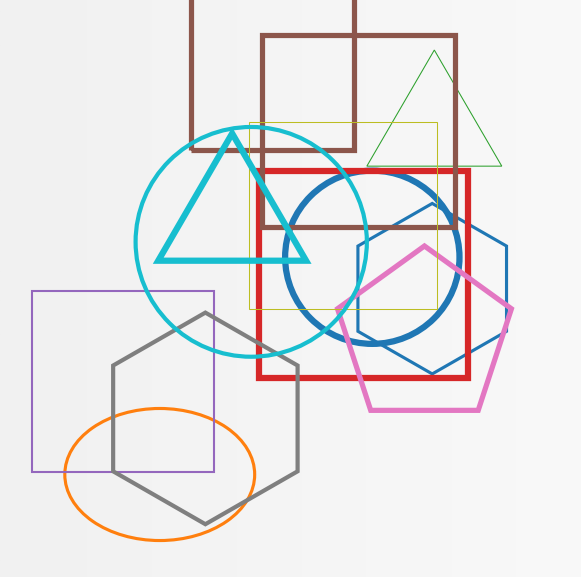[{"shape": "hexagon", "thickness": 1.5, "radius": 0.74, "center": [0.744, 0.499]}, {"shape": "circle", "thickness": 3, "radius": 0.75, "center": [0.641, 0.554]}, {"shape": "oval", "thickness": 1.5, "radius": 0.82, "center": [0.275, 0.177]}, {"shape": "triangle", "thickness": 0.5, "radius": 0.67, "center": [0.747, 0.778]}, {"shape": "square", "thickness": 3, "radius": 0.9, "center": [0.625, 0.524]}, {"shape": "square", "thickness": 1, "radius": 0.78, "center": [0.212, 0.339]}, {"shape": "square", "thickness": 2.5, "radius": 0.83, "center": [0.617, 0.772]}, {"shape": "square", "thickness": 2.5, "radius": 0.7, "center": [0.469, 0.88]}, {"shape": "pentagon", "thickness": 2.5, "radius": 0.79, "center": [0.73, 0.416]}, {"shape": "hexagon", "thickness": 2, "radius": 0.92, "center": [0.353, 0.275]}, {"shape": "square", "thickness": 0.5, "radius": 0.81, "center": [0.59, 0.626]}, {"shape": "triangle", "thickness": 3, "radius": 0.73, "center": [0.399, 0.621]}, {"shape": "circle", "thickness": 2, "radius": 0.99, "center": [0.432, 0.58]}]